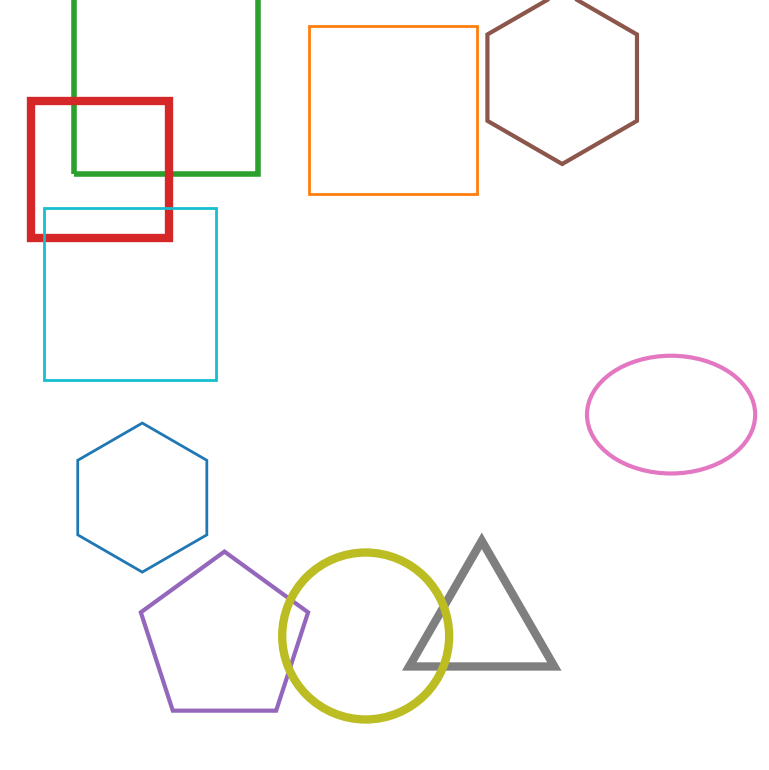[{"shape": "hexagon", "thickness": 1, "radius": 0.48, "center": [0.185, 0.354]}, {"shape": "square", "thickness": 1, "radius": 0.55, "center": [0.51, 0.858]}, {"shape": "square", "thickness": 2, "radius": 0.6, "center": [0.216, 0.894]}, {"shape": "square", "thickness": 3, "radius": 0.45, "center": [0.13, 0.78]}, {"shape": "pentagon", "thickness": 1.5, "radius": 0.57, "center": [0.292, 0.169]}, {"shape": "hexagon", "thickness": 1.5, "radius": 0.56, "center": [0.73, 0.899]}, {"shape": "oval", "thickness": 1.5, "radius": 0.55, "center": [0.872, 0.462]}, {"shape": "triangle", "thickness": 3, "radius": 0.54, "center": [0.626, 0.189]}, {"shape": "circle", "thickness": 3, "radius": 0.54, "center": [0.475, 0.174]}, {"shape": "square", "thickness": 1, "radius": 0.56, "center": [0.169, 0.619]}]